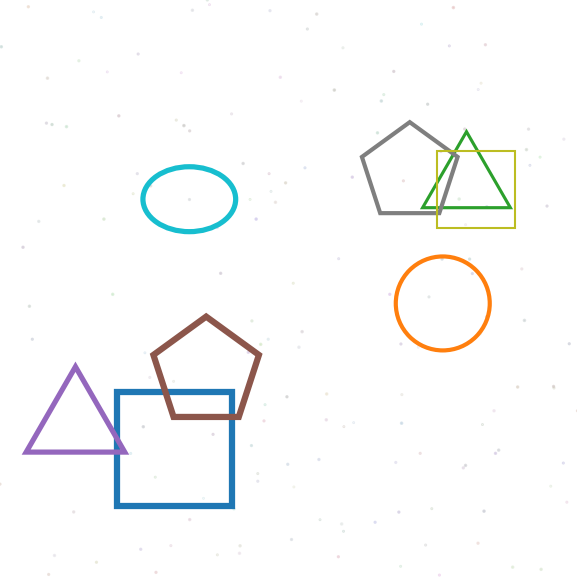[{"shape": "square", "thickness": 3, "radius": 0.5, "center": [0.302, 0.222]}, {"shape": "circle", "thickness": 2, "radius": 0.41, "center": [0.767, 0.474]}, {"shape": "triangle", "thickness": 1.5, "radius": 0.44, "center": [0.808, 0.683]}, {"shape": "triangle", "thickness": 2.5, "radius": 0.49, "center": [0.131, 0.266]}, {"shape": "pentagon", "thickness": 3, "radius": 0.48, "center": [0.357, 0.355]}, {"shape": "pentagon", "thickness": 2, "radius": 0.44, "center": [0.71, 0.701]}, {"shape": "square", "thickness": 1, "radius": 0.33, "center": [0.824, 0.671]}, {"shape": "oval", "thickness": 2.5, "radius": 0.4, "center": [0.328, 0.654]}]